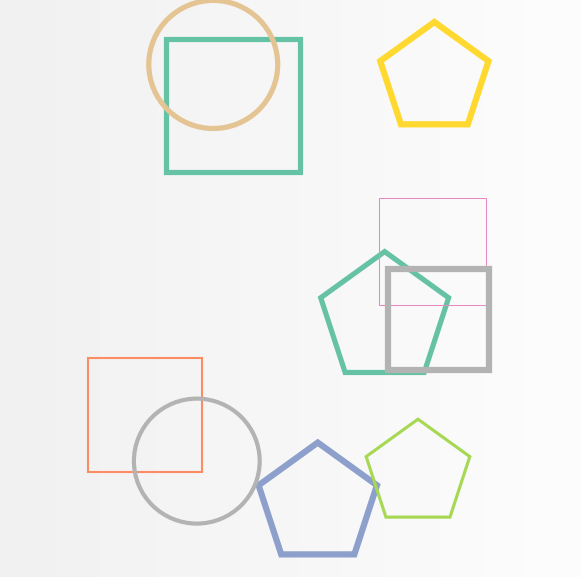[{"shape": "square", "thickness": 2.5, "radius": 0.58, "center": [0.401, 0.817]}, {"shape": "pentagon", "thickness": 2.5, "radius": 0.58, "center": [0.662, 0.448]}, {"shape": "square", "thickness": 1, "radius": 0.49, "center": [0.25, 0.281]}, {"shape": "pentagon", "thickness": 3, "radius": 0.54, "center": [0.547, 0.126]}, {"shape": "square", "thickness": 0.5, "radius": 0.46, "center": [0.744, 0.563]}, {"shape": "pentagon", "thickness": 1.5, "radius": 0.47, "center": [0.719, 0.18]}, {"shape": "pentagon", "thickness": 3, "radius": 0.49, "center": [0.747, 0.863]}, {"shape": "circle", "thickness": 2.5, "radius": 0.55, "center": [0.367, 0.888]}, {"shape": "circle", "thickness": 2, "radius": 0.54, "center": [0.339, 0.201]}, {"shape": "square", "thickness": 3, "radius": 0.44, "center": [0.755, 0.446]}]